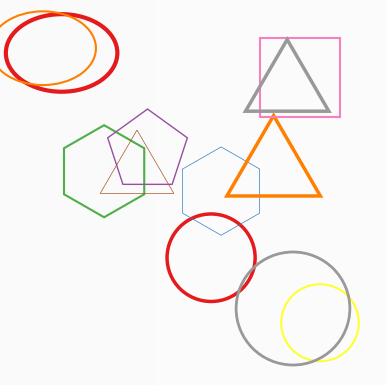[{"shape": "oval", "thickness": 3, "radius": 0.72, "center": [0.159, 0.862]}, {"shape": "circle", "thickness": 2.5, "radius": 0.57, "center": [0.545, 0.331]}, {"shape": "hexagon", "thickness": 0.5, "radius": 0.57, "center": [0.571, 0.504]}, {"shape": "hexagon", "thickness": 1.5, "radius": 0.6, "center": [0.269, 0.555]}, {"shape": "pentagon", "thickness": 1, "radius": 0.54, "center": [0.381, 0.609]}, {"shape": "triangle", "thickness": 2.5, "radius": 0.7, "center": [0.706, 0.561]}, {"shape": "oval", "thickness": 1.5, "radius": 0.68, "center": [0.111, 0.875]}, {"shape": "circle", "thickness": 1.5, "radius": 0.5, "center": [0.826, 0.162]}, {"shape": "triangle", "thickness": 0.5, "radius": 0.55, "center": [0.354, 0.553]}, {"shape": "square", "thickness": 1.5, "radius": 0.52, "center": [0.774, 0.798]}, {"shape": "circle", "thickness": 2, "radius": 0.73, "center": [0.756, 0.199]}, {"shape": "triangle", "thickness": 2.5, "radius": 0.62, "center": [0.741, 0.773]}]